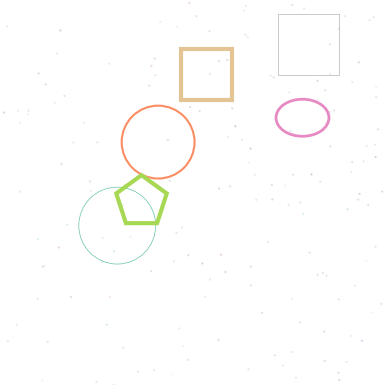[{"shape": "circle", "thickness": 0.5, "radius": 0.5, "center": [0.305, 0.414]}, {"shape": "circle", "thickness": 1.5, "radius": 0.47, "center": [0.411, 0.631]}, {"shape": "oval", "thickness": 2, "radius": 0.34, "center": [0.786, 0.694]}, {"shape": "pentagon", "thickness": 3, "radius": 0.34, "center": [0.368, 0.476]}, {"shape": "square", "thickness": 3, "radius": 0.34, "center": [0.536, 0.807]}, {"shape": "square", "thickness": 0.5, "radius": 0.39, "center": [0.802, 0.883]}]